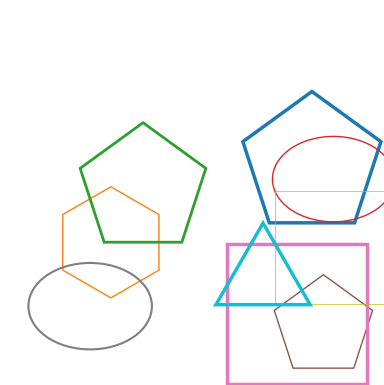[{"shape": "pentagon", "thickness": 2.5, "radius": 0.94, "center": [0.81, 0.574]}, {"shape": "hexagon", "thickness": 1, "radius": 0.72, "center": [0.288, 0.371]}, {"shape": "pentagon", "thickness": 2, "radius": 0.86, "center": [0.371, 0.51]}, {"shape": "oval", "thickness": 1, "radius": 0.79, "center": [0.866, 0.535]}, {"shape": "pentagon", "thickness": 1, "radius": 0.67, "center": [0.84, 0.152]}, {"shape": "square", "thickness": 2.5, "radius": 0.91, "center": [0.77, 0.184]}, {"shape": "oval", "thickness": 1.5, "radius": 0.8, "center": [0.234, 0.205]}, {"shape": "square", "thickness": 0.5, "radius": 0.73, "center": [0.861, 0.357]}, {"shape": "triangle", "thickness": 2.5, "radius": 0.71, "center": [0.683, 0.279]}]